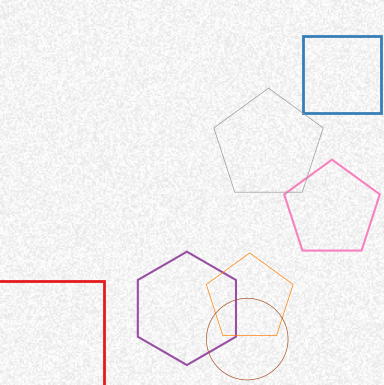[{"shape": "square", "thickness": 2, "radius": 0.74, "center": [0.122, 0.122]}, {"shape": "square", "thickness": 2, "radius": 0.5, "center": [0.888, 0.805]}, {"shape": "hexagon", "thickness": 1.5, "radius": 0.74, "center": [0.485, 0.199]}, {"shape": "pentagon", "thickness": 0.5, "radius": 0.59, "center": [0.649, 0.224]}, {"shape": "circle", "thickness": 0.5, "radius": 0.53, "center": [0.642, 0.119]}, {"shape": "pentagon", "thickness": 1.5, "radius": 0.65, "center": [0.862, 0.455]}, {"shape": "pentagon", "thickness": 0.5, "radius": 0.75, "center": [0.697, 0.622]}]